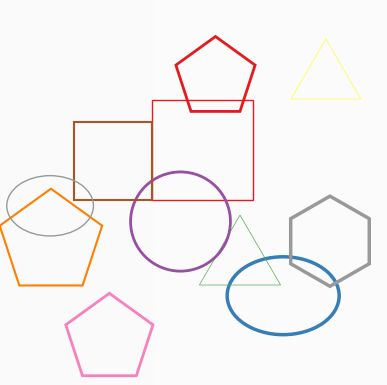[{"shape": "pentagon", "thickness": 2, "radius": 0.54, "center": [0.556, 0.798]}, {"shape": "square", "thickness": 1, "radius": 0.65, "center": [0.523, 0.61]}, {"shape": "oval", "thickness": 2.5, "radius": 0.72, "center": [0.731, 0.232]}, {"shape": "triangle", "thickness": 0.5, "radius": 0.61, "center": [0.619, 0.32]}, {"shape": "circle", "thickness": 2, "radius": 0.64, "center": [0.466, 0.425]}, {"shape": "pentagon", "thickness": 1.5, "radius": 0.69, "center": [0.131, 0.371]}, {"shape": "triangle", "thickness": 0.5, "radius": 0.52, "center": [0.841, 0.795]}, {"shape": "square", "thickness": 1.5, "radius": 0.5, "center": [0.293, 0.583]}, {"shape": "pentagon", "thickness": 2, "radius": 0.59, "center": [0.282, 0.12]}, {"shape": "hexagon", "thickness": 2.5, "radius": 0.59, "center": [0.852, 0.373]}, {"shape": "oval", "thickness": 1, "radius": 0.56, "center": [0.129, 0.465]}]